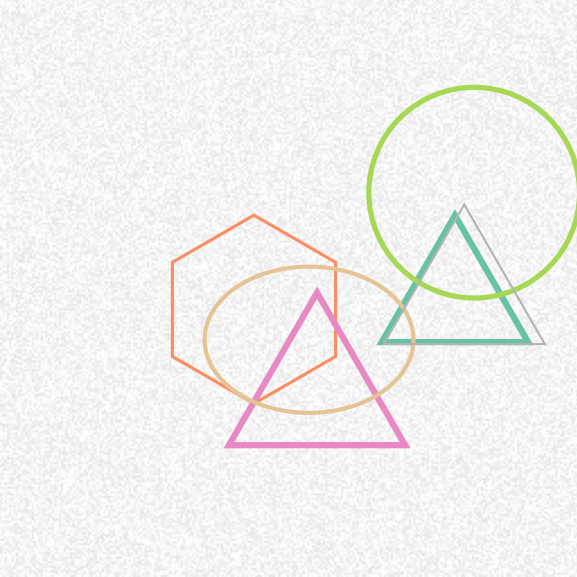[{"shape": "triangle", "thickness": 3, "radius": 0.73, "center": [0.788, 0.48]}, {"shape": "hexagon", "thickness": 1.5, "radius": 0.82, "center": [0.44, 0.463]}, {"shape": "triangle", "thickness": 3, "radius": 0.88, "center": [0.549, 0.316]}, {"shape": "circle", "thickness": 2.5, "radius": 0.91, "center": [0.821, 0.666]}, {"shape": "oval", "thickness": 2, "radius": 0.9, "center": [0.535, 0.411]}, {"shape": "triangle", "thickness": 1, "radius": 0.81, "center": [0.804, 0.484]}]